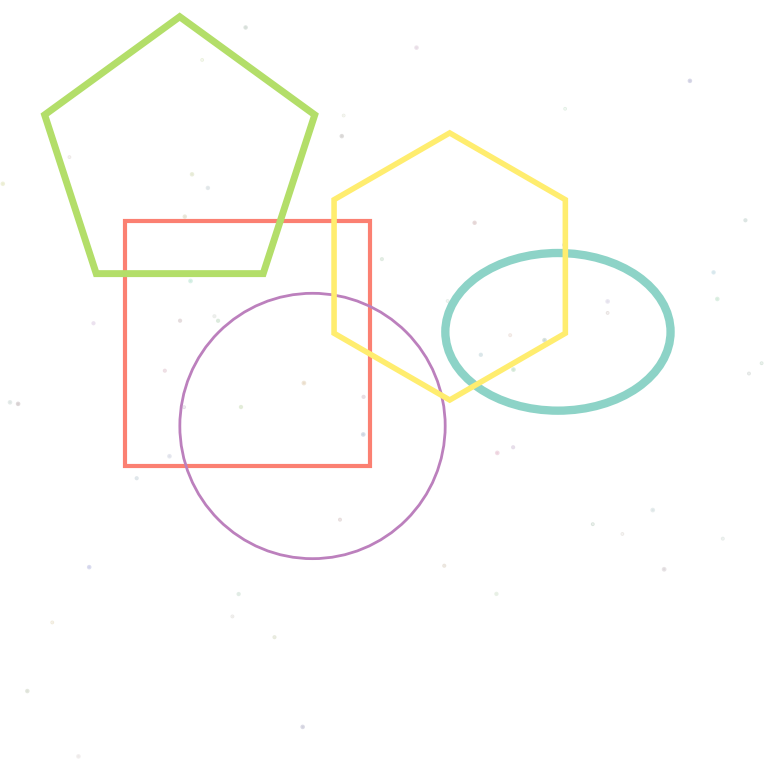[{"shape": "oval", "thickness": 3, "radius": 0.73, "center": [0.725, 0.569]}, {"shape": "square", "thickness": 1.5, "radius": 0.8, "center": [0.321, 0.554]}, {"shape": "pentagon", "thickness": 2.5, "radius": 0.92, "center": [0.233, 0.794]}, {"shape": "circle", "thickness": 1, "radius": 0.86, "center": [0.406, 0.447]}, {"shape": "hexagon", "thickness": 2, "radius": 0.87, "center": [0.584, 0.654]}]